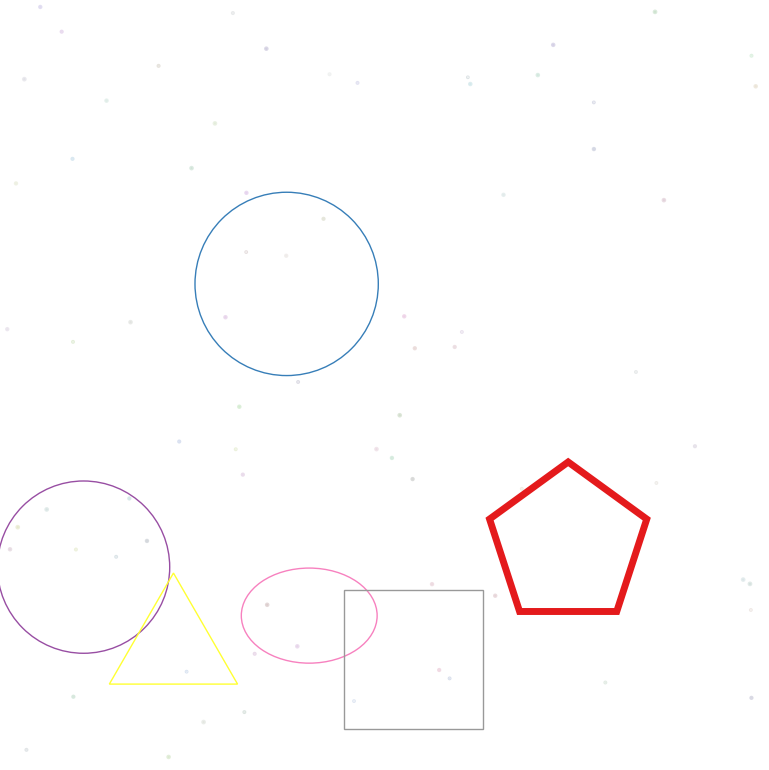[{"shape": "pentagon", "thickness": 2.5, "radius": 0.54, "center": [0.738, 0.293]}, {"shape": "circle", "thickness": 0.5, "radius": 0.6, "center": [0.372, 0.631]}, {"shape": "circle", "thickness": 0.5, "radius": 0.56, "center": [0.109, 0.263]}, {"shape": "triangle", "thickness": 0.5, "radius": 0.48, "center": [0.225, 0.16]}, {"shape": "oval", "thickness": 0.5, "radius": 0.44, "center": [0.402, 0.201]}, {"shape": "square", "thickness": 0.5, "radius": 0.45, "center": [0.537, 0.144]}]